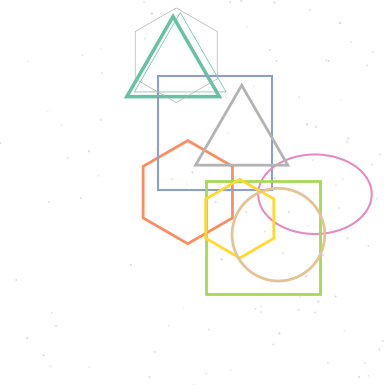[{"shape": "triangle", "thickness": 2.5, "radius": 0.69, "center": [0.45, 0.818]}, {"shape": "triangle", "thickness": 0.5, "radius": 0.69, "center": [0.468, 0.83]}, {"shape": "hexagon", "thickness": 2, "radius": 0.67, "center": [0.488, 0.501]}, {"shape": "square", "thickness": 1.5, "radius": 0.74, "center": [0.558, 0.655]}, {"shape": "oval", "thickness": 1.5, "radius": 0.74, "center": [0.818, 0.495]}, {"shape": "square", "thickness": 2, "radius": 0.73, "center": [0.683, 0.384]}, {"shape": "hexagon", "thickness": 2, "radius": 0.51, "center": [0.623, 0.432]}, {"shape": "circle", "thickness": 2, "radius": 0.6, "center": [0.723, 0.391]}, {"shape": "hexagon", "thickness": 0.5, "radius": 0.61, "center": [0.458, 0.857]}, {"shape": "triangle", "thickness": 2, "radius": 0.69, "center": [0.628, 0.64]}]